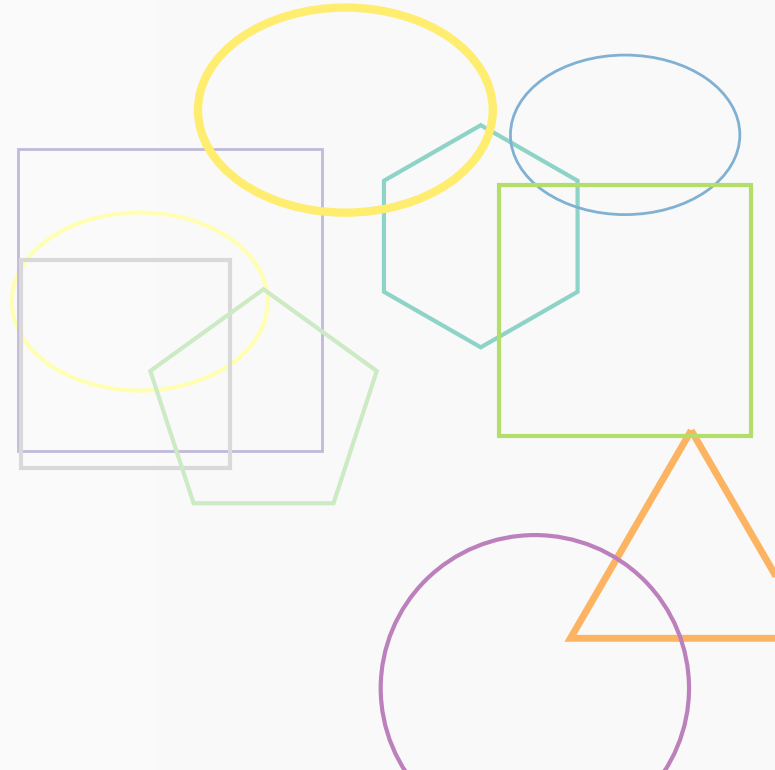[{"shape": "hexagon", "thickness": 1.5, "radius": 0.72, "center": [0.62, 0.693]}, {"shape": "oval", "thickness": 1.5, "radius": 0.83, "center": [0.18, 0.608]}, {"shape": "square", "thickness": 1, "radius": 0.98, "center": [0.219, 0.61]}, {"shape": "oval", "thickness": 1, "radius": 0.74, "center": [0.807, 0.825]}, {"shape": "triangle", "thickness": 2.5, "radius": 0.9, "center": [0.892, 0.261]}, {"shape": "square", "thickness": 1.5, "radius": 0.81, "center": [0.807, 0.597]}, {"shape": "square", "thickness": 1.5, "radius": 0.68, "center": [0.162, 0.528]}, {"shape": "circle", "thickness": 1.5, "radius": 0.99, "center": [0.69, 0.106]}, {"shape": "pentagon", "thickness": 1.5, "radius": 0.77, "center": [0.34, 0.471]}, {"shape": "oval", "thickness": 3, "radius": 0.95, "center": [0.446, 0.857]}]